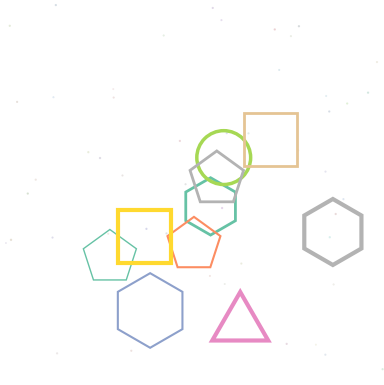[{"shape": "hexagon", "thickness": 2, "radius": 0.37, "center": [0.547, 0.464]}, {"shape": "pentagon", "thickness": 1, "radius": 0.36, "center": [0.285, 0.331]}, {"shape": "pentagon", "thickness": 1.5, "radius": 0.36, "center": [0.504, 0.364]}, {"shape": "hexagon", "thickness": 1.5, "radius": 0.48, "center": [0.39, 0.194]}, {"shape": "triangle", "thickness": 3, "radius": 0.42, "center": [0.624, 0.158]}, {"shape": "circle", "thickness": 2.5, "radius": 0.35, "center": [0.581, 0.591]}, {"shape": "square", "thickness": 3, "radius": 0.35, "center": [0.376, 0.385]}, {"shape": "square", "thickness": 2, "radius": 0.34, "center": [0.702, 0.638]}, {"shape": "pentagon", "thickness": 2, "radius": 0.37, "center": [0.563, 0.535]}, {"shape": "hexagon", "thickness": 3, "radius": 0.43, "center": [0.865, 0.397]}]